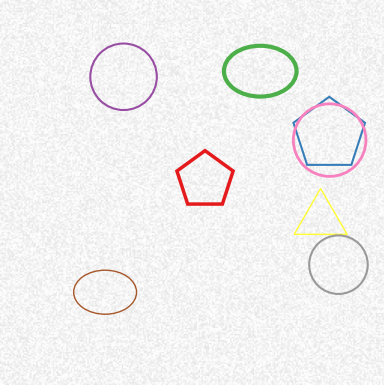[{"shape": "pentagon", "thickness": 2.5, "radius": 0.38, "center": [0.533, 0.532]}, {"shape": "pentagon", "thickness": 1.5, "radius": 0.49, "center": [0.855, 0.651]}, {"shape": "oval", "thickness": 3, "radius": 0.47, "center": [0.676, 0.815]}, {"shape": "circle", "thickness": 1.5, "radius": 0.43, "center": [0.321, 0.801]}, {"shape": "triangle", "thickness": 1, "radius": 0.4, "center": [0.833, 0.431]}, {"shape": "oval", "thickness": 1, "radius": 0.41, "center": [0.273, 0.241]}, {"shape": "circle", "thickness": 2, "radius": 0.47, "center": [0.856, 0.636]}, {"shape": "circle", "thickness": 1.5, "radius": 0.38, "center": [0.879, 0.313]}]